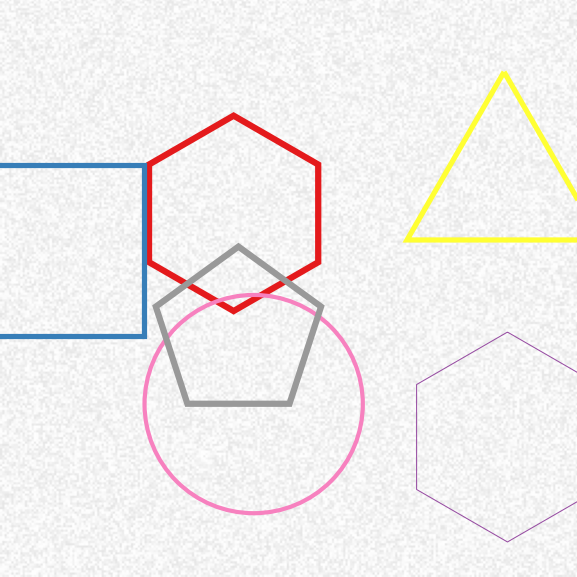[{"shape": "hexagon", "thickness": 3, "radius": 0.85, "center": [0.405, 0.63]}, {"shape": "square", "thickness": 2.5, "radius": 0.74, "center": [0.101, 0.565]}, {"shape": "hexagon", "thickness": 0.5, "radius": 0.91, "center": [0.879, 0.242]}, {"shape": "triangle", "thickness": 2.5, "radius": 0.97, "center": [0.873, 0.681]}, {"shape": "circle", "thickness": 2, "radius": 0.94, "center": [0.439, 0.299]}, {"shape": "pentagon", "thickness": 3, "radius": 0.75, "center": [0.413, 0.422]}]